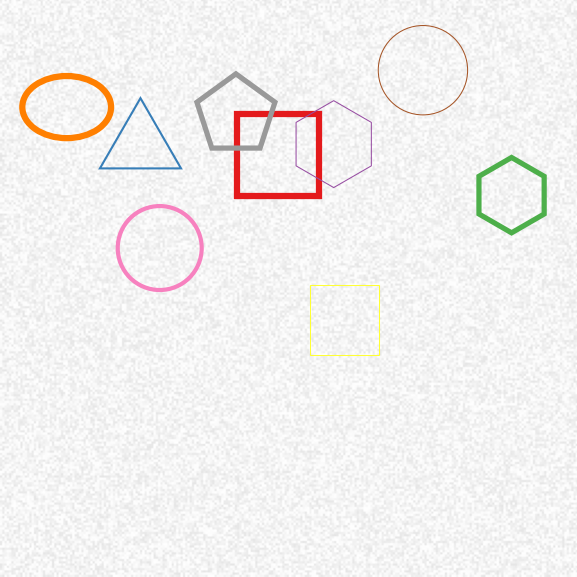[{"shape": "square", "thickness": 3, "radius": 0.36, "center": [0.481, 0.732]}, {"shape": "triangle", "thickness": 1, "radius": 0.41, "center": [0.243, 0.748]}, {"shape": "hexagon", "thickness": 2.5, "radius": 0.33, "center": [0.886, 0.661]}, {"shape": "hexagon", "thickness": 0.5, "radius": 0.38, "center": [0.578, 0.75]}, {"shape": "oval", "thickness": 3, "radius": 0.38, "center": [0.115, 0.814]}, {"shape": "square", "thickness": 0.5, "radius": 0.3, "center": [0.597, 0.445]}, {"shape": "circle", "thickness": 0.5, "radius": 0.39, "center": [0.732, 0.878]}, {"shape": "circle", "thickness": 2, "radius": 0.36, "center": [0.277, 0.57]}, {"shape": "pentagon", "thickness": 2.5, "radius": 0.36, "center": [0.409, 0.8]}]